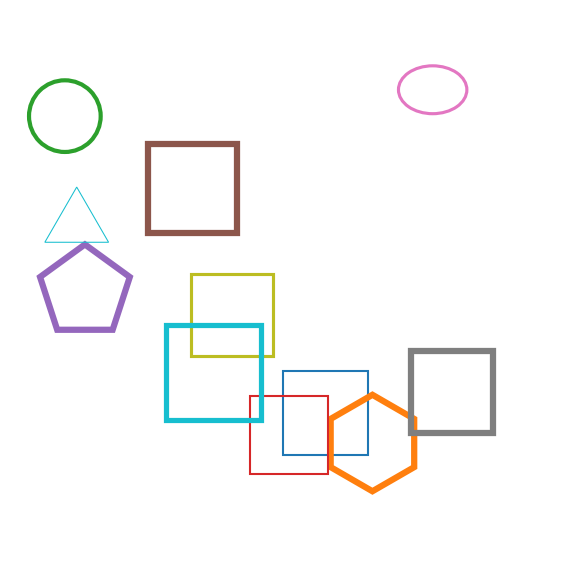[{"shape": "square", "thickness": 1, "radius": 0.37, "center": [0.563, 0.284]}, {"shape": "hexagon", "thickness": 3, "radius": 0.42, "center": [0.645, 0.232]}, {"shape": "circle", "thickness": 2, "radius": 0.31, "center": [0.112, 0.798]}, {"shape": "square", "thickness": 1, "radius": 0.34, "center": [0.5, 0.246]}, {"shape": "pentagon", "thickness": 3, "radius": 0.41, "center": [0.147, 0.494]}, {"shape": "square", "thickness": 3, "radius": 0.39, "center": [0.334, 0.673]}, {"shape": "oval", "thickness": 1.5, "radius": 0.3, "center": [0.749, 0.844]}, {"shape": "square", "thickness": 3, "radius": 0.35, "center": [0.782, 0.32]}, {"shape": "square", "thickness": 1.5, "radius": 0.35, "center": [0.401, 0.454]}, {"shape": "square", "thickness": 2.5, "radius": 0.41, "center": [0.369, 0.355]}, {"shape": "triangle", "thickness": 0.5, "radius": 0.32, "center": [0.133, 0.611]}]